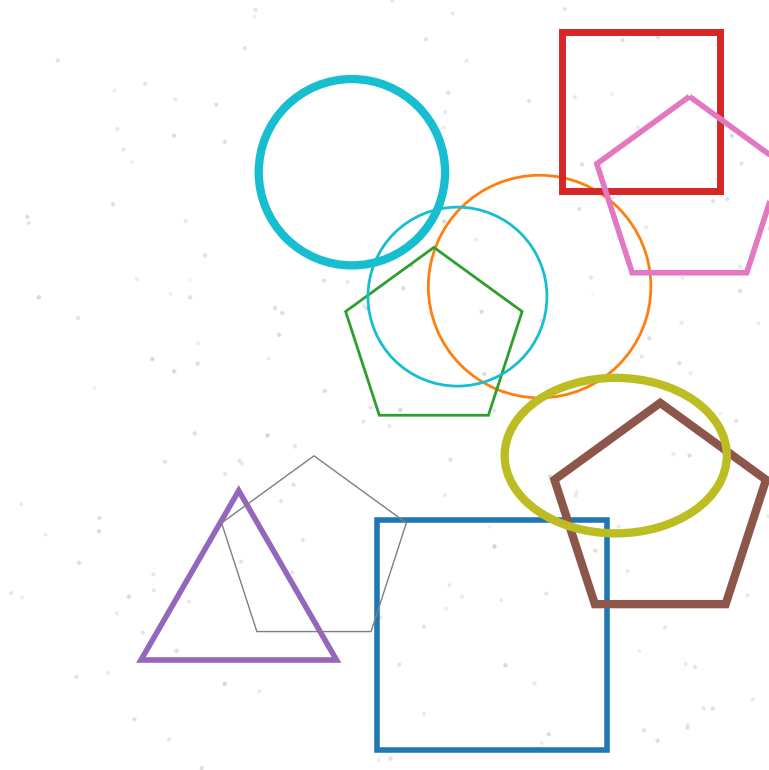[{"shape": "square", "thickness": 2, "radius": 0.75, "center": [0.639, 0.176]}, {"shape": "circle", "thickness": 1, "radius": 0.72, "center": [0.701, 0.628]}, {"shape": "pentagon", "thickness": 1, "radius": 0.6, "center": [0.563, 0.558]}, {"shape": "square", "thickness": 2.5, "radius": 0.52, "center": [0.832, 0.855]}, {"shape": "triangle", "thickness": 2, "radius": 0.73, "center": [0.31, 0.216]}, {"shape": "pentagon", "thickness": 3, "radius": 0.72, "center": [0.857, 0.332]}, {"shape": "pentagon", "thickness": 2, "radius": 0.63, "center": [0.895, 0.748]}, {"shape": "pentagon", "thickness": 0.5, "radius": 0.63, "center": [0.408, 0.282]}, {"shape": "oval", "thickness": 3, "radius": 0.72, "center": [0.8, 0.408]}, {"shape": "circle", "thickness": 1, "radius": 0.58, "center": [0.594, 0.615]}, {"shape": "circle", "thickness": 3, "radius": 0.61, "center": [0.457, 0.776]}]